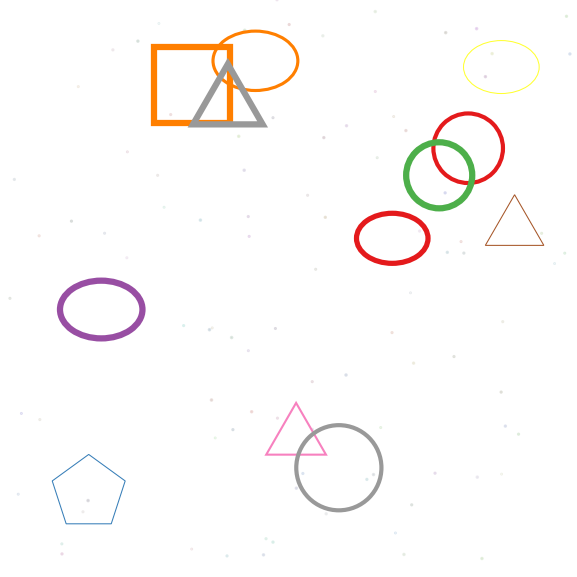[{"shape": "circle", "thickness": 2, "radius": 0.3, "center": [0.811, 0.742]}, {"shape": "oval", "thickness": 2.5, "radius": 0.31, "center": [0.679, 0.586]}, {"shape": "pentagon", "thickness": 0.5, "radius": 0.33, "center": [0.154, 0.146]}, {"shape": "circle", "thickness": 3, "radius": 0.29, "center": [0.761, 0.696]}, {"shape": "oval", "thickness": 3, "radius": 0.36, "center": [0.175, 0.463]}, {"shape": "square", "thickness": 3, "radius": 0.33, "center": [0.333, 0.852]}, {"shape": "oval", "thickness": 1.5, "radius": 0.37, "center": [0.442, 0.894]}, {"shape": "oval", "thickness": 0.5, "radius": 0.33, "center": [0.868, 0.883]}, {"shape": "triangle", "thickness": 0.5, "radius": 0.29, "center": [0.891, 0.603]}, {"shape": "triangle", "thickness": 1, "radius": 0.3, "center": [0.513, 0.242]}, {"shape": "triangle", "thickness": 3, "radius": 0.35, "center": [0.394, 0.819]}, {"shape": "circle", "thickness": 2, "radius": 0.37, "center": [0.587, 0.189]}]